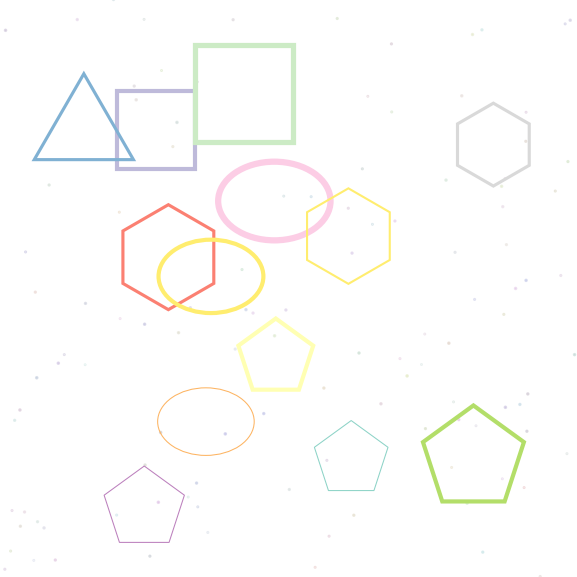[{"shape": "pentagon", "thickness": 0.5, "radius": 0.34, "center": [0.608, 0.204]}, {"shape": "pentagon", "thickness": 2, "radius": 0.34, "center": [0.478, 0.379]}, {"shape": "square", "thickness": 2, "radius": 0.34, "center": [0.271, 0.775]}, {"shape": "hexagon", "thickness": 1.5, "radius": 0.45, "center": [0.292, 0.554]}, {"shape": "triangle", "thickness": 1.5, "radius": 0.5, "center": [0.145, 0.772]}, {"shape": "oval", "thickness": 0.5, "radius": 0.42, "center": [0.357, 0.269]}, {"shape": "pentagon", "thickness": 2, "radius": 0.46, "center": [0.82, 0.205]}, {"shape": "oval", "thickness": 3, "radius": 0.49, "center": [0.475, 0.651]}, {"shape": "hexagon", "thickness": 1.5, "radius": 0.36, "center": [0.854, 0.749]}, {"shape": "pentagon", "thickness": 0.5, "radius": 0.37, "center": [0.25, 0.119]}, {"shape": "square", "thickness": 2.5, "radius": 0.42, "center": [0.423, 0.837]}, {"shape": "oval", "thickness": 2, "radius": 0.45, "center": [0.365, 0.521]}, {"shape": "hexagon", "thickness": 1, "radius": 0.41, "center": [0.603, 0.59]}]